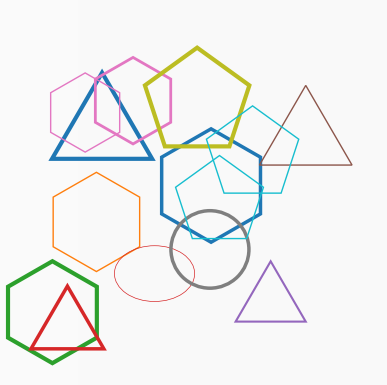[{"shape": "hexagon", "thickness": 2.5, "radius": 0.74, "center": [0.545, 0.518]}, {"shape": "triangle", "thickness": 3, "radius": 0.75, "center": [0.263, 0.662]}, {"shape": "hexagon", "thickness": 1, "radius": 0.64, "center": [0.249, 0.424]}, {"shape": "hexagon", "thickness": 3, "radius": 0.66, "center": [0.135, 0.189]}, {"shape": "oval", "thickness": 0.5, "radius": 0.52, "center": [0.399, 0.289]}, {"shape": "triangle", "thickness": 2.5, "radius": 0.54, "center": [0.174, 0.148]}, {"shape": "triangle", "thickness": 1.5, "radius": 0.52, "center": [0.698, 0.217]}, {"shape": "triangle", "thickness": 1, "radius": 0.69, "center": [0.789, 0.64]}, {"shape": "hexagon", "thickness": 1, "radius": 0.51, "center": [0.22, 0.708]}, {"shape": "hexagon", "thickness": 2, "radius": 0.56, "center": [0.343, 0.739]}, {"shape": "circle", "thickness": 2.5, "radius": 0.5, "center": [0.542, 0.352]}, {"shape": "pentagon", "thickness": 3, "radius": 0.71, "center": [0.509, 0.734]}, {"shape": "pentagon", "thickness": 1, "radius": 0.6, "center": [0.566, 0.477]}, {"shape": "pentagon", "thickness": 1, "radius": 0.63, "center": [0.652, 0.6]}]